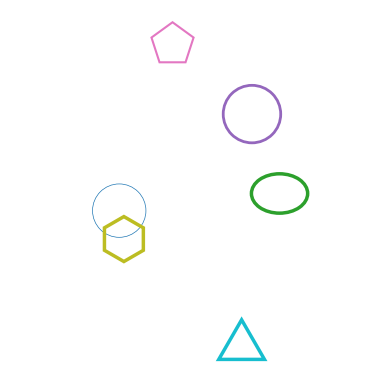[{"shape": "circle", "thickness": 0.5, "radius": 0.35, "center": [0.31, 0.453]}, {"shape": "oval", "thickness": 2.5, "radius": 0.37, "center": [0.726, 0.497]}, {"shape": "circle", "thickness": 2, "radius": 0.37, "center": [0.654, 0.704]}, {"shape": "pentagon", "thickness": 1.5, "radius": 0.29, "center": [0.448, 0.885]}, {"shape": "hexagon", "thickness": 2.5, "radius": 0.29, "center": [0.322, 0.379]}, {"shape": "triangle", "thickness": 2.5, "radius": 0.34, "center": [0.628, 0.101]}]